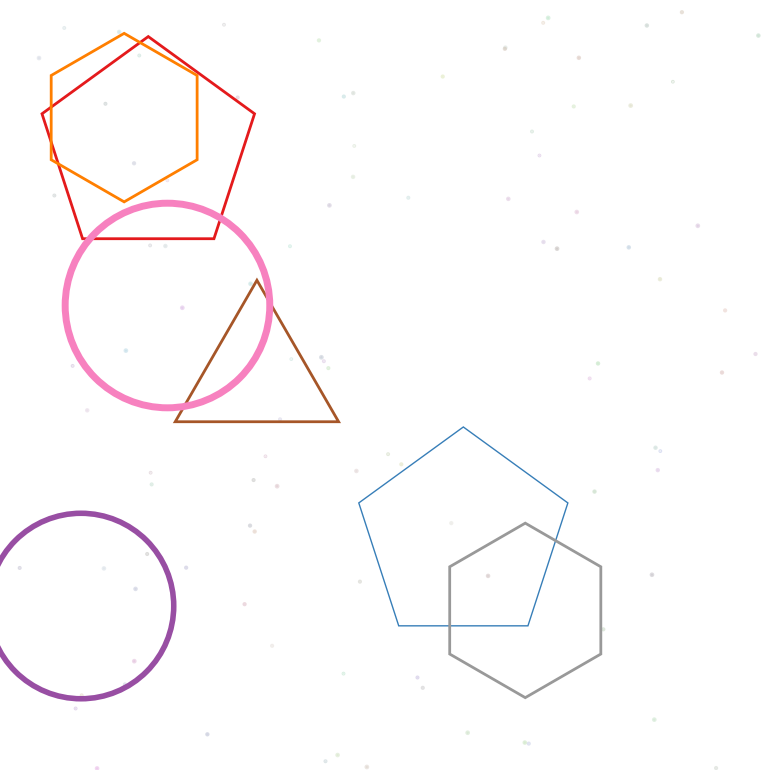[{"shape": "pentagon", "thickness": 1, "radius": 0.73, "center": [0.193, 0.807]}, {"shape": "pentagon", "thickness": 0.5, "radius": 0.71, "center": [0.602, 0.303]}, {"shape": "circle", "thickness": 2, "radius": 0.6, "center": [0.105, 0.213]}, {"shape": "hexagon", "thickness": 1, "radius": 0.55, "center": [0.161, 0.847]}, {"shape": "triangle", "thickness": 1, "radius": 0.61, "center": [0.334, 0.514]}, {"shape": "circle", "thickness": 2.5, "radius": 0.66, "center": [0.217, 0.603]}, {"shape": "hexagon", "thickness": 1, "radius": 0.57, "center": [0.682, 0.207]}]